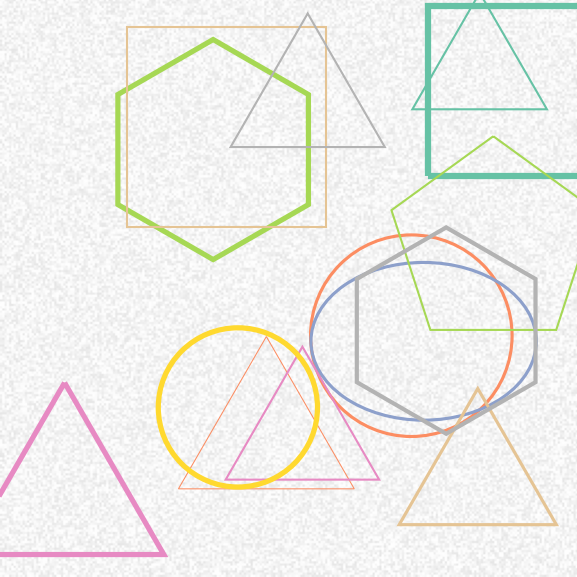[{"shape": "square", "thickness": 3, "radius": 0.74, "center": [0.889, 0.841]}, {"shape": "triangle", "thickness": 1, "radius": 0.67, "center": [0.831, 0.877]}, {"shape": "circle", "thickness": 1.5, "radius": 0.87, "center": [0.712, 0.418]}, {"shape": "triangle", "thickness": 0.5, "radius": 0.88, "center": [0.461, 0.241]}, {"shape": "oval", "thickness": 1.5, "radius": 0.98, "center": [0.734, 0.408]}, {"shape": "triangle", "thickness": 2.5, "radius": 0.99, "center": [0.112, 0.138]}, {"shape": "triangle", "thickness": 1, "radius": 0.77, "center": [0.524, 0.245]}, {"shape": "pentagon", "thickness": 1, "radius": 0.93, "center": [0.854, 0.578]}, {"shape": "hexagon", "thickness": 2.5, "radius": 0.95, "center": [0.369, 0.74]}, {"shape": "circle", "thickness": 2.5, "radius": 0.69, "center": [0.412, 0.294]}, {"shape": "square", "thickness": 1, "radius": 0.86, "center": [0.392, 0.779]}, {"shape": "triangle", "thickness": 1.5, "radius": 0.79, "center": [0.827, 0.169]}, {"shape": "triangle", "thickness": 1, "radius": 0.77, "center": [0.533, 0.822]}, {"shape": "hexagon", "thickness": 2, "radius": 0.89, "center": [0.773, 0.427]}]